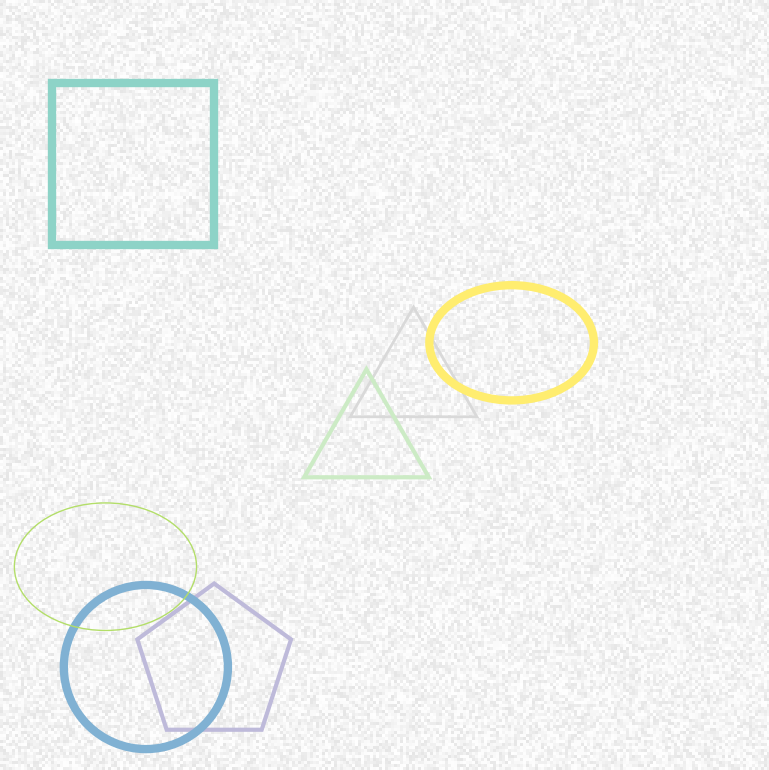[{"shape": "square", "thickness": 3, "radius": 0.52, "center": [0.172, 0.787]}, {"shape": "pentagon", "thickness": 1.5, "radius": 0.52, "center": [0.278, 0.137]}, {"shape": "circle", "thickness": 3, "radius": 0.53, "center": [0.189, 0.134]}, {"shape": "oval", "thickness": 0.5, "radius": 0.59, "center": [0.137, 0.264]}, {"shape": "triangle", "thickness": 1, "radius": 0.47, "center": [0.537, 0.506]}, {"shape": "triangle", "thickness": 1.5, "radius": 0.47, "center": [0.476, 0.427]}, {"shape": "oval", "thickness": 3, "radius": 0.53, "center": [0.664, 0.555]}]